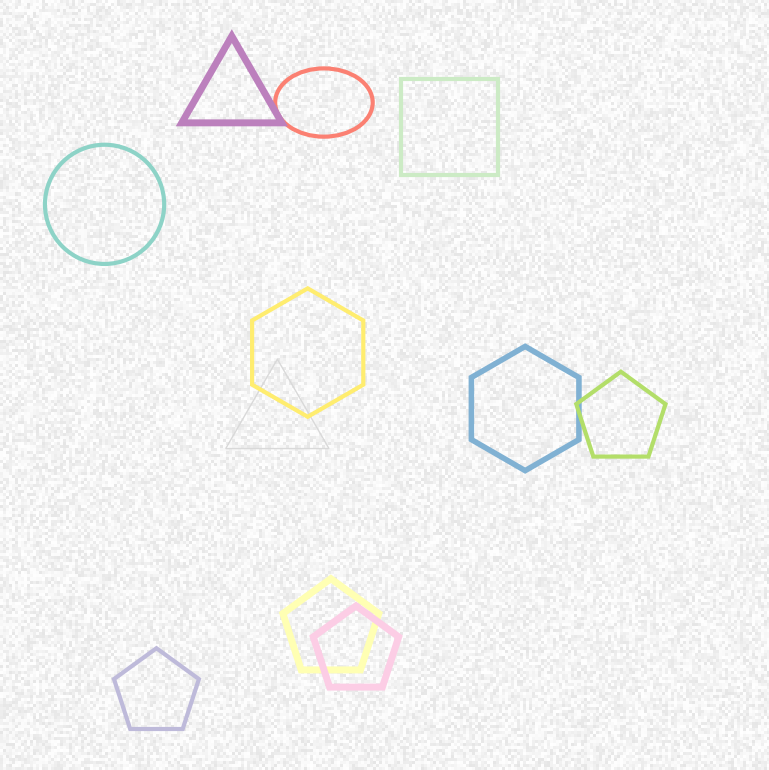[{"shape": "circle", "thickness": 1.5, "radius": 0.39, "center": [0.136, 0.735]}, {"shape": "pentagon", "thickness": 2.5, "radius": 0.33, "center": [0.43, 0.183]}, {"shape": "pentagon", "thickness": 1.5, "radius": 0.29, "center": [0.203, 0.1]}, {"shape": "oval", "thickness": 1.5, "radius": 0.32, "center": [0.421, 0.867]}, {"shape": "hexagon", "thickness": 2, "radius": 0.4, "center": [0.682, 0.469]}, {"shape": "pentagon", "thickness": 1.5, "radius": 0.3, "center": [0.806, 0.456]}, {"shape": "pentagon", "thickness": 2.5, "radius": 0.29, "center": [0.462, 0.155]}, {"shape": "triangle", "thickness": 0.5, "radius": 0.39, "center": [0.36, 0.456]}, {"shape": "triangle", "thickness": 2.5, "radius": 0.38, "center": [0.301, 0.878]}, {"shape": "square", "thickness": 1.5, "radius": 0.31, "center": [0.584, 0.835]}, {"shape": "hexagon", "thickness": 1.5, "radius": 0.42, "center": [0.4, 0.542]}]